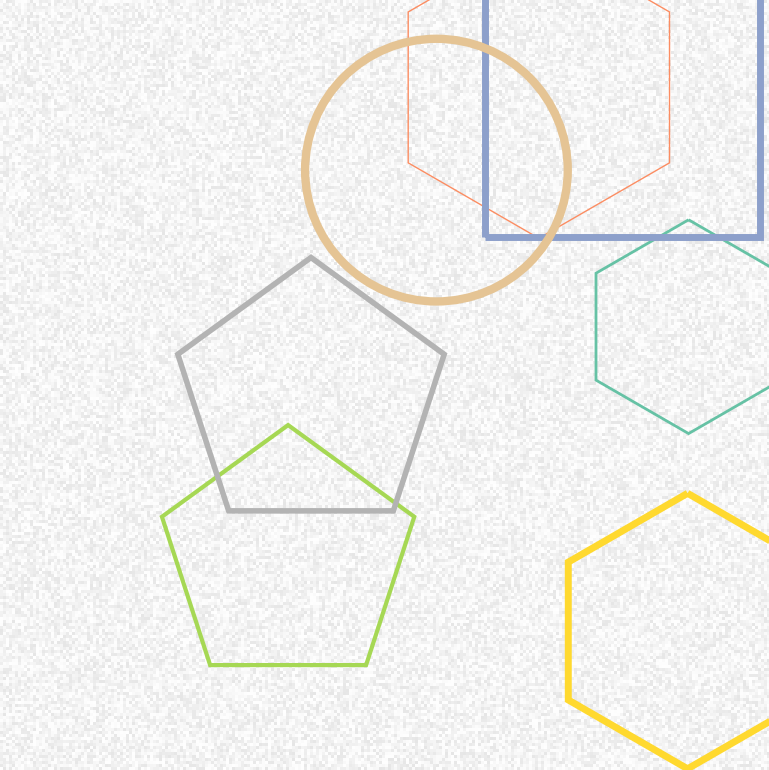[{"shape": "hexagon", "thickness": 1, "radius": 0.69, "center": [0.894, 0.576]}, {"shape": "hexagon", "thickness": 0.5, "radius": 0.98, "center": [0.7, 0.887]}, {"shape": "square", "thickness": 2.5, "radius": 0.89, "center": [0.808, 0.871]}, {"shape": "pentagon", "thickness": 1.5, "radius": 0.86, "center": [0.374, 0.276]}, {"shape": "hexagon", "thickness": 2.5, "radius": 0.89, "center": [0.893, 0.18]}, {"shape": "circle", "thickness": 3, "radius": 0.85, "center": [0.567, 0.779]}, {"shape": "pentagon", "thickness": 2, "radius": 0.91, "center": [0.404, 0.484]}]